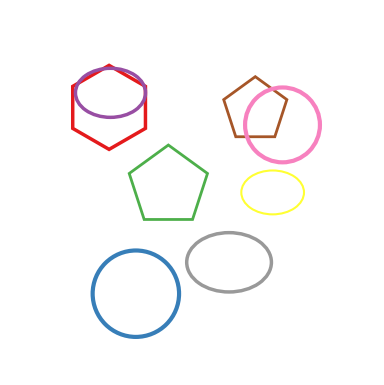[{"shape": "hexagon", "thickness": 2.5, "radius": 0.55, "center": [0.283, 0.721]}, {"shape": "circle", "thickness": 3, "radius": 0.56, "center": [0.353, 0.237]}, {"shape": "pentagon", "thickness": 2, "radius": 0.53, "center": [0.437, 0.516]}, {"shape": "oval", "thickness": 2.5, "radius": 0.46, "center": [0.287, 0.759]}, {"shape": "oval", "thickness": 1.5, "radius": 0.41, "center": [0.708, 0.5]}, {"shape": "pentagon", "thickness": 2, "radius": 0.43, "center": [0.663, 0.715]}, {"shape": "circle", "thickness": 3, "radius": 0.49, "center": [0.734, 0.676]}, {"shape": "oval", "thickness": 2.5, "radius": 0.55, "center": [0.595, 0.319]}]